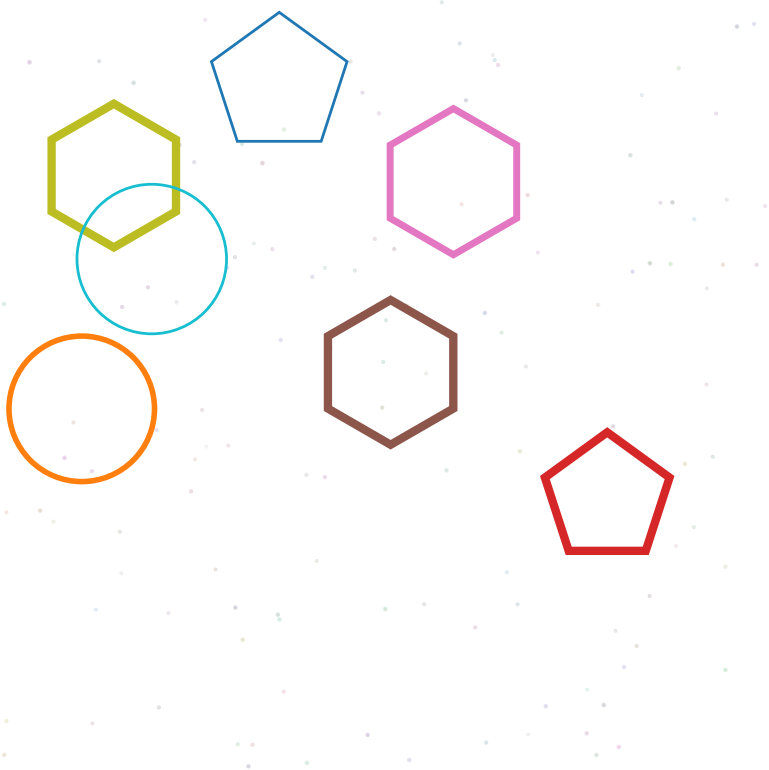[{"shape": "pentagon", "thickness": 1, "radius": 0.46, "center": [0.363, 0.891]}, {"shape": "circle", "thickness": 2, "radius": 0.47, "center": [0.106, 0.469]}, {"shape": "pentagon", "thickness": 3, "radius": 0.43, "center": [0.789, 0.353]}, {"shape": "hexagon", "thickness": 3, "radius": 0.47, "center": [0.507, 0.516]}, {"shape": "hexagon", "thickness": 2.5, "radius": 0.47, "center": [0.589, 0.764]}, {"shape": "hexagon", "thickness": 3, "radius": 0.47, "center": [0.148, 0.772]}, {"shape": "circle", "thickness": 1, "radius": 0.49, "center": [0.197, 0.664]}]